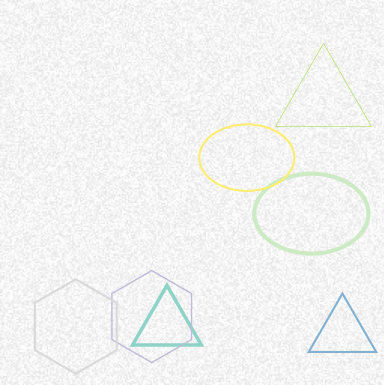[{"shape": "triangle", "thickness": 2.5, "radius": 0.52, "center": [0.434, 0.156]}, {"shape": "hexagon", "thickness": 1, "radius": 0.6, "center": [0.394, 0.178]}, {"shape": "triangle", "thickness": 1.5, "radius": 0.51, "center": [0.889, 0.136]}, {"shape": "triangle", "thickness": 0.5, "radius": 0.72, "center": [0.84, 0.744]}, {"shape": "hexagon", "thickness": 1.5, "radius": 0.61, "center": [0.197, 0.152]}, {"shape": "oval", "thickness": 3, "radius": 0.74, "center": [0.809, 0.445]}, {"shape": "oval", "thickness": 1.5, "radius": 0.62, "center": [0.641, 0.591]}]